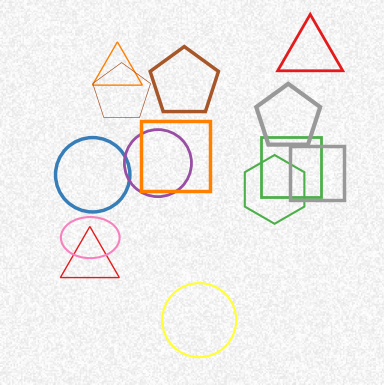[{"shape": "triangle", "thickness": 2, "radius": 0.49, "center": [0.806, 0.865]}, {"shape": "triangle", "thickness": 1, "radius": 0.44, "center": [0.233, 0.323]}, {"shape": "circle", "thickness": 2.5, "radius": 0.48, "center": [0.241, 0.546]}, {"shape": "square", "thickness": 2, "radius": 0.39, "center": [0.755, 0.567]}, {"shape": "hexagon", "thickness": 1.5, "radius": 0.45, "center": [0.713, 0.508]}, {"shape": "circle", "thickness": 2, "radius": 0.44, "center": [0.41, 0.576]}, {"shape": "triangle", "thickness": 1, "radius": 0.37, "center": [0.305, 0.816]}, {"shape": "square", "thickness": 2.5, "radius": 0.45, "center": [0.455, 0.595]}, {"shape": "circle", "thickness": 1.5, "radius": 0.48, "center": [0.517, 0.168]}, {"shape": "pentagon", "thickness": 2.5, "radius": 0.47, "center": [0.479, 0.786]}, {"shape": "pentagon", "thickness": 0.5, "radius": 0.39, "center": [0.316, 0.759]}, {"shape": "oval", "thickness": 1.5, "radius": 0.38, "center": [0.234, 0.383]}, {"shape": "square", "thickness": 2.5, "radius": 0.35, "center": [0.824, 0.55]}, {"shape": "pentagon", "thickness": 3, "radius": 0.44, "center": [0.749, 0.695]}]